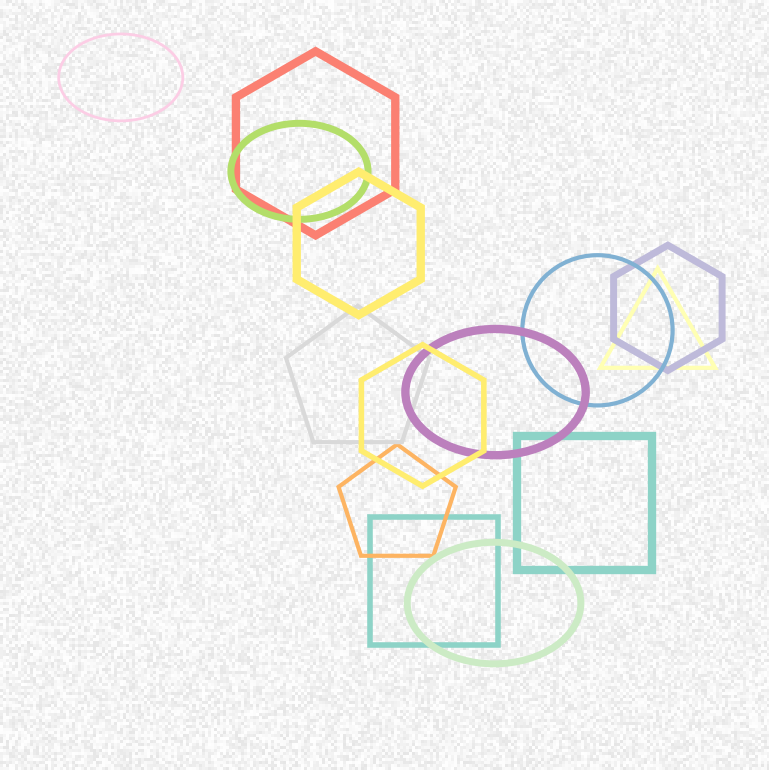[{"shape": "square", "thickness": 2, "radius": 0.42, "center": [0.563, 0.245]}, {"shape": "square", "thickness": 3, "radius": 0.44, "center": [0.759, 0.346]}, {"shape": "triangle", "thickness": 1.5, "radius": 0.43, "center": [0.854, 0.565]}, {"shape": "hexagon", "thickness": 2.5, "radius": 0.41, "center": [0.867, 0.6]}, {"shape": "hexagon", "thickness": 3, "radius": 0.6, "center": [0.41, 0.814]}, {"shape": "circle", "thickness": 1.5, "radius": 0.49, "center": [0.776, 0.571]}, {"shape": "pentagon", "thickness": 1.5, "radius": 0.4, "center": [0.516, 0.343]}, {"shape": "oval", "thickness": 2.5, "radius": 0.45, "center": [0.389, 0.778]}, {"shape": "oval", "thickness": 1, "radius": 0.4, "center": [0.157, 0.899]}, {"shape": "pentagon", "thickness": 1.5, "radius": 0.49, "center": [0.465, 0.505]}, {"shape": "oval", "thickness": 3, "radius": 0.59, "center": [0.644, 0.491]}, {"shape": "oval", "thickness": 2.5, "radius": 0.56, "center": [0.642, 0.217]}, {"shape": "hexagon", "thickness": 2, "radius": 0.46, "center": [0.549, 0.46]}, {"shape": "hexagon", "thickness": 3, "radius": 0.46, "center": [0.466, 0.684]}]